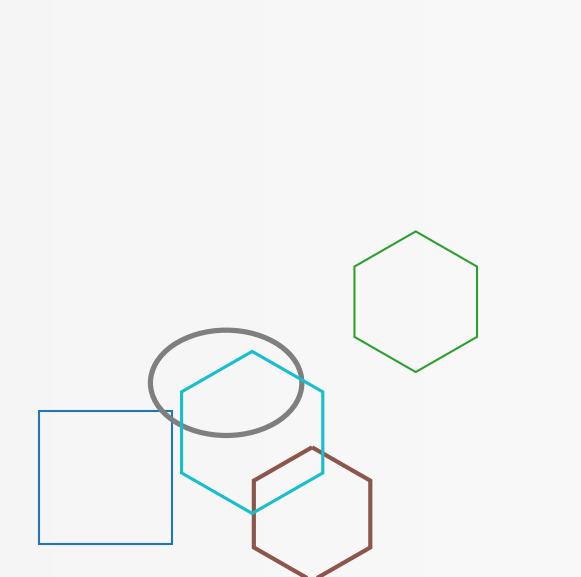[{"shape": "square", "thickness": 1, "radius": 0.58, "center": [0.182, 0.172]}, {"shape": "hexagon", "thickness": 1, "radius": 0.61, "center": [0.715, 0.477]}, {"shape": "hexagon", "thickness": 2, "radius": 0.58, "center": [0.537, 0.109]}, {"shape": "oval", "thickness": 2.5, "radius": 0.65, "center": [0.389, 0.336]}, {"shape": "hexagon", "thickness": 1.5, "radius": 0.7, "center": [0.434, 0.25]}]